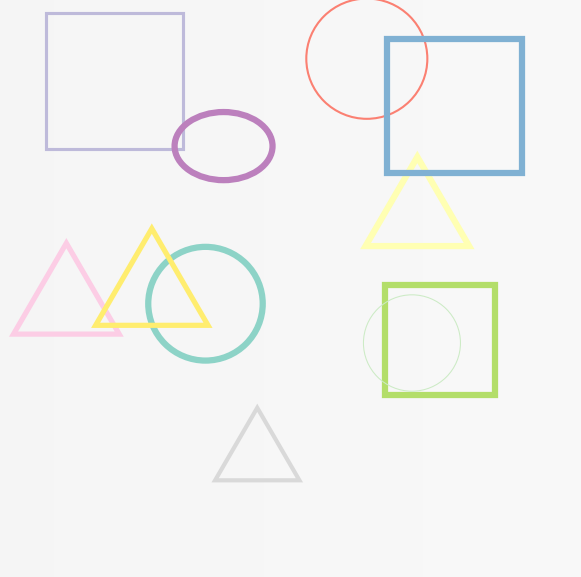[{"shape": "circle", "thickness": 3, "radius": 0.49, "center": [0.354, 0.473]}, {"shape": "triangle", "thickness": 3, "radius": 0.51, "center": [0.718, 0.624]}, {"shape": "square", "thickness": 1.5, "radius": 0.59, "center": [0.197, 0.859]}, {"shape": "circle", "thickness": 1, "radius": 0.52, "center": [0.631, 0.898]}, {"shape": "square", "thickness": 3, "radius": 0.58, "center": [0.782, 0.816]}, {"shape": "square", "thickness": 3, "radius": 0.48, "center": [0.757, 0.411]}, {"shape": "triangle", "thickness": 2.5, "radius": 0.52, "center": [0.114, 0.473]}, {"shape": "triangle", "thickness": 2, "radius": 0.42, "center": [0.443, 0.209]}, {"shape": "oval", "thickness": 3, "radius": 0.42, "center": [0.385, 0.746]}, {"shape": "circle", "thickness": 0.5, "radius": 0.42, "center": [0.709, 0.405]}, {"shape": "triangle", "thickness": 2.5, "radius": 0.56, "center": [0.261, 0.492]}]